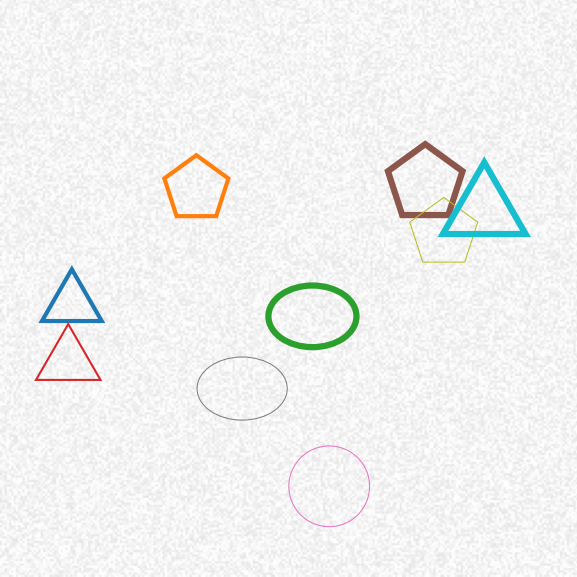[{"shape": "triangle", "thickness": 2, "radius": 0.3, "center": [0.124, 0.473]}, {"shape": "pentagon", "thickness": 2, "radius": 0.29, "center": [0.34, 0.672]}, {"shape": "oval", "thickness": 3, "radius": 0.38, "center": [0.541, 0.451]}, {"shape": "triangle", "thickness": 1, "radius": 0.32, "center": [0.118, 0.373]}, {"shape": "pentagon", "thickness": 3, "radius": 0.34, "center": [0.736, 0.682]}, {"shape": "circle", "thickness": 0.5, "radius": 0.35, "center": [0.57, 0.157]}, {"shape": "oval", "thickness": 0.5, "radius": 0.39, "center": [0.419, 0.326]}, {"shape": "pentagon", "thickness": 0.5, "radius": 0.31, "center": [0.768, 0.595]}, {"shape": "triangle", "thickness": 3, "radius": 0.41, "center": [0.839, 0.635]}]